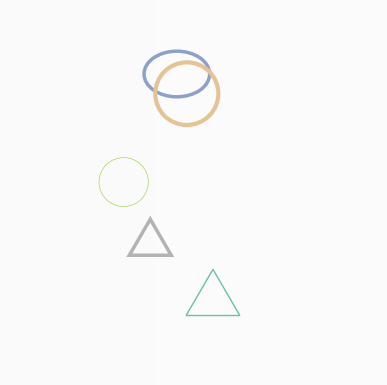[{"shape": "triangle", "thickness": 1, "radius": 0.4, "center": [0.55, 0.22]}, {"shape": "oval", "thickness": 2.5, "radius": 0.42, "center": [0.456, 0.808]}, {"shape": "circle", "thickness": 0.5, "radius": 0.32, "center": [0.319, 0.527]}, {"shape": "circle", "thickness": 3, "radius": 0.41, "center": [0.482, 0.757]}, {"shape": "triangle", "thickness": 2.5, "radius": 0.31, "center": [0.388, 0.368]}]